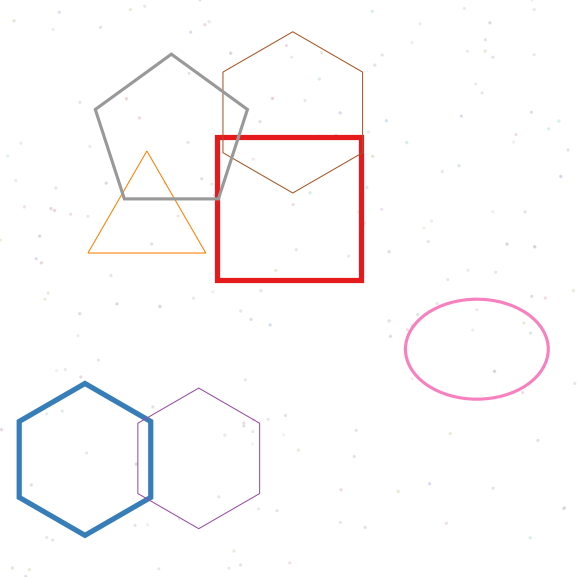[{"shape": "square", "thickness": 2.5, "radius": 0.62, "center": [0.5, 0.638]}, {"shape": "hexagon", "thickness": 2.5, "radius": 0.66, "center": [0.147, 0.204]}, {"shape": "hexagon", "thickness": 0.5, "radius": 0.61, "center": [0.344, 0.205]}, {"shape": "triangle", "thickness": 0.5, "radius": 0.59, "center": [0.254, 0.62]}, {"shape": "hexagon", "thickness": 0.5, "radius": 0.7, "center": [0.507, 0.805]}, {"shape": "oval", "thickness": 1.5, "radius": 0.62, "center": [0.826, 0.394]}, {"shape": "pentagon", "thickness": 1.5, "radius": 0.69, "center": [0.297, 0.767]}]